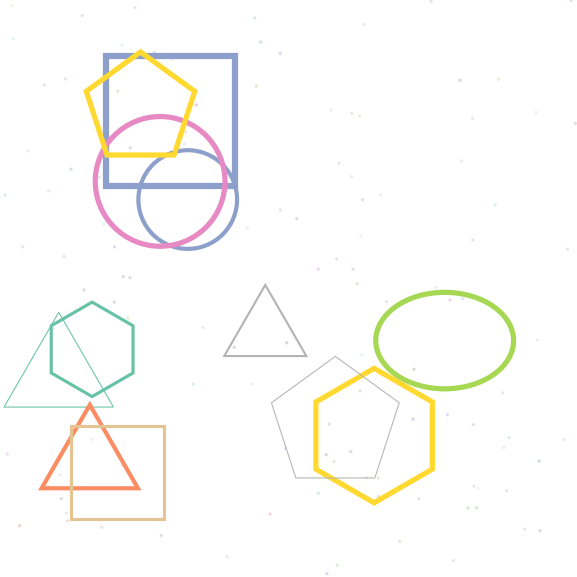[{"shape": "hexagon", "thickness": 1.5, "radius": 0.41, "center": [0.16, 0.394]}, {"shape": "triangle", "thickness": 0.5, "radius": 0.55, "center": [0.102, 0.349]}, {"shape": "triangle", "thickness": 2, "radius": 0.48, "center": [0.155, 0.202]}, {"shape": "circle", "thickness": 2, "radius": 0.43, "center": [0.325, 0.654]}, {"shape": "square", "thickness": 3, "radius": 0.56, "center": [0.295, 0.79]}, {"shape": "circle", "thickness": 2.5, "radius": 0.56, "center": [0.277, 0.685]}, {"shape": "oval", "thickness": 2.5, "radius": 0.6, "center": [0.77, 0.409]}, {"shape": "hexagon", "thickness": 2.5, "radius": 0.58, "center": [0.648, 0.245]}, {"shape": "pentagon", "thickness": 2.5, "radius": 0.49, "center": [0.243, 0.811]}, {"shape": "square", "thickness": 1.5, "radius": 0.4, "center": [0.203, 0.181]}, {"shape": "pentagon", "thickness": 0.5, "radius": 0.58, "center": [0.581, 0.266]}, {"shape": "triangle", "thickness": 1, "radius": 0.41, "center": [0.459, 0.424]}]